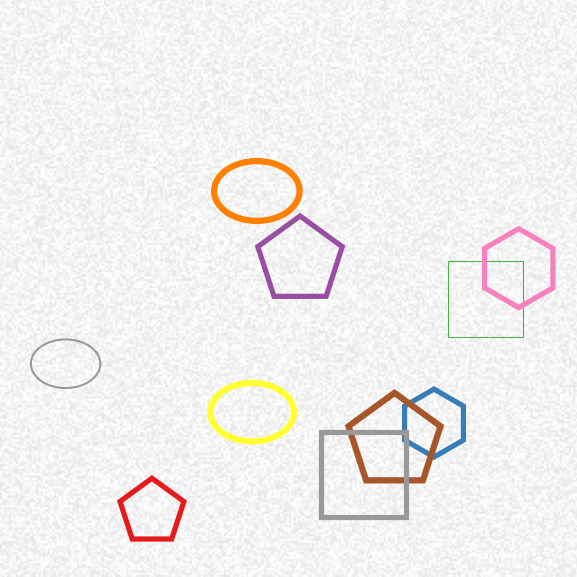[{"shape": "pentagon", "thickness": 2.5, "radius": 0.29, "center": [0.263, 0.113]}, {"shape": "hexagon", "thickness": 2.5, "radius": 0.29, "center": [0.752, 0.267]}, {"shape": "square", "thickness": 0.5, "radius": 0.33, "center": [0.841, 0.482]}, {"shape": "pentagon", "thickness": 2.5, "radius": 0.38, "center": [0.52, 0.548]}, {"shape": "oval", "thickness": 3, "radius": 0.37, "center": [0.445, 0.668]}, {"shape": "oval", "thickness": 3, "radius": 0.36, "center": [0.437, 0.285]}, {"shape": "pentagon", "thickness": 3, "radius": 0.42, "center": [0.683, 0.235]}, {"shape": "hexagon", "thickness": 2.5, "radius": 0.34, "center": [0.898, 0.535]}, {"shape": "oval", "thickness": 1, "radius": 0.3, "center": [0.114, 0.369]}, {"shape": "square", "thickness": 2.5, "radius": 0.37, "center": [0.63, 0.178]}]